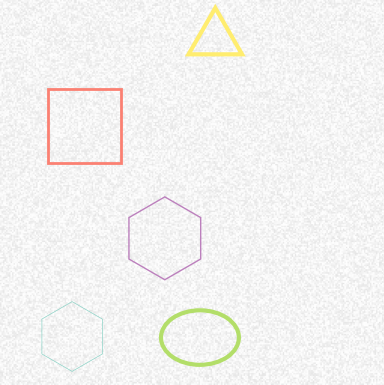[{"shape": "hexagon", "thickness": 0.5, "radius": 0.45, "center": [0.187, 0.126]}, {"shape": "square", "thickness": 2, "radius": 0.48, "center": [0.219, 0.673]}, {"shape": "oval", "thickness": 3, "radius": 0.51, "center": [0.519, 0.123]}, {"shape": "hexagon", "thickness": 1, "radius": 0.54, "center": [0.428, 0.381]}, {"shape": "triangle", "thickness": 3, "radius": 0.4, "center": [0.559, 0.899]}]